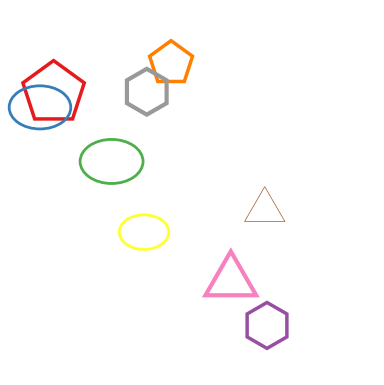[{"shape": "pentagon", "thickness": 2.5, "radius": 0.42, "center": [0.139, 0.759]}, {"shape": "oval", "thickness": 2, "radius": 0.4, "center": [0.104, 0.721]}, {"shape": "oval", "thickness": 2, "radius": 0.41, "center": [0.29, 0.581]}, {"shape": "hexagon", "thickness": 2.5, "radius": 0.3, "center": [0.694, 0.155]}, {"shape": "pentagon", "thickness": 2.5, "radius": 0.29, "center": [0.444, 0.836]}, {"shape": "oval", "thickness": 2, "radius": 0.32, "center": [0.374, 0.397]}, {"shape": "triangle", "thickness": 0.5, "radius": 0.3, "center": [0.688, 0.455]}, {"shape": "triangle", "thickness": 3, "radius": 0.38, "center": [0.6, 0.271]}, {"shape": "hexagon", "thickness": 3, "radius": 0.3, "center": [0.381, 0.762]}]